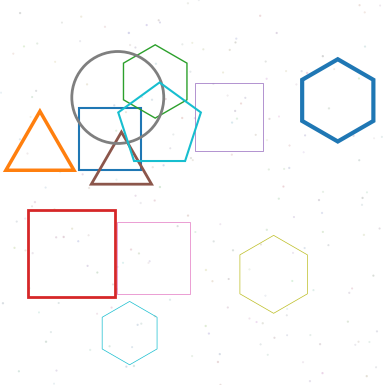[{"shape": "hexagon", "thickness": 3, "radius": 0.53, "center": [0.877, 0.739]}, {"shape": "square", "thickness": 1.5, "radius": 0.41, "center": [0.286, 0.639]}, {"shape": "triangle", "thickness": 2.5, "radius": 0.51, "center": [0.104, 0.609]}, {"shape": "hexagon", "thickness": 1, "radius": 0.48, "center": [0.403, 0.788]}, {"shape": "square", "thickness": 2, "radius": 0.57, "center": [0.186, 0.342]}, {"shape": "square", "thickness": 0.5, "radius": 0.44, "center": [0.595, 0.697]}, {"shape": "triangle", "thickness": 2, "radius": 0.45, "center": [0.315, 0.567]}, {"shape": "square", "thickness": 0.5, "radius": 0.47, "center": [0.399, 0.33]}, {"shape": "circle", "thickness": 2, "radius": 0.6, "center": [0.306, 0.747]}, {"shape": "hexagon", "thickness": 0.5, "radius": 0.51, "center": [0.711, 0.287]}, {"shape": "hexagon", "thickness": 0.5, "radius": 0.41, "center": [0.337, 0.135]}, {"shape": "pentagon", "thickness": 1.5, "radius": 0.56, "center": [0.414, 0.673]}]